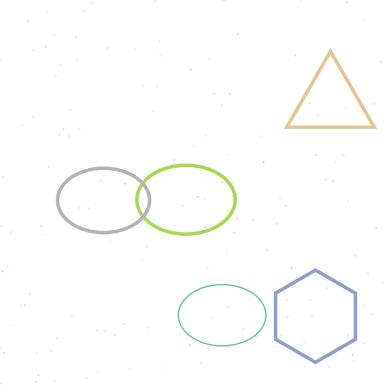[{"shape": "oval", "thickness": 1, "radius": 0.57, "center": [0.577, 0.181]}, {"shape": "hexagon", "thickness": 2.5, "radius": 0.6, "center": [0.819, 0.179]}, {"shape": "oval", "thickness": 2.5, "radius": 0.64, "center": [0.483, 0.481]}, {"shape": "triangle", "thickness": 2.5, "radius": 0.66, "center": [0.858, 0.735]}, {"shape": "oval", "thickness": 2.5, "radius": 0.6, "center": [0.269, 0.479]}]